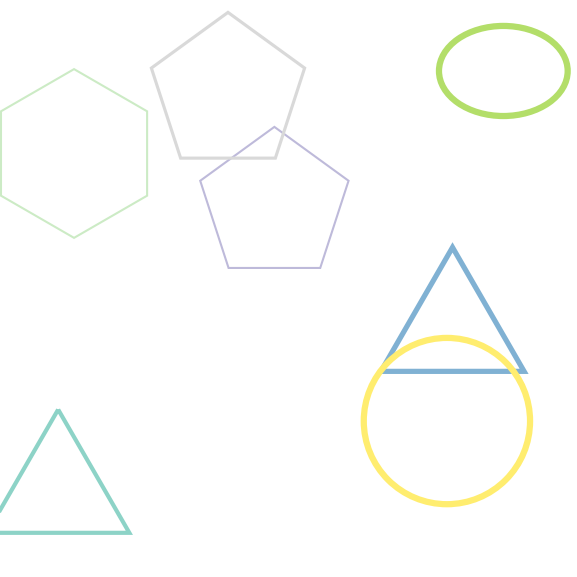[{"shape": "triangle", "thickness": 2, "radius": 0.71, "center": [0.101, 0.148]}, {"shape": "pentagon", "thickness": 1, "radius": 0.68, "center": [0.475, 0.644]}, {"shape": "triangle", "thickness": 2.5, "radius": 0.72, "center": [0.784, 0.428]}, {"shape": "oval", "thickness": 3, "radius": 0.56, "center": [0.872, 0.876]}, {"shape": "pentagon", "thickness": 1.5, "radius": 0.7, "center": [0.395, 0.838]}, {"shape": "hexagon", "thickness": 1, "radius": 0.73, "center": [0.128, 0.733]}, {"shape": "circle", "thickness": 3, "radius": 0.72, "center": [0.774, 0.27]}]